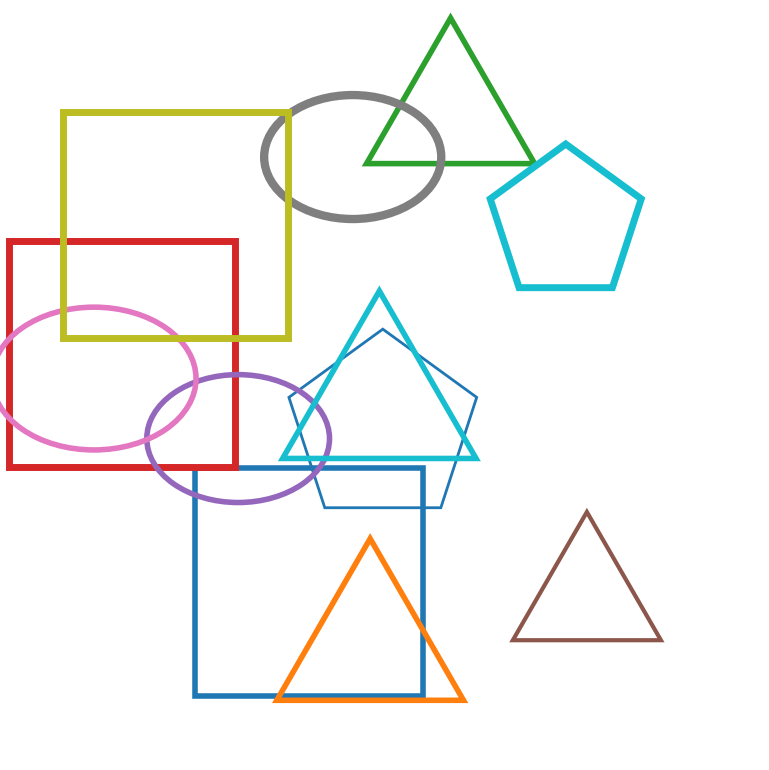[{"shape": "pentagon", "thickness": 1, "radius": 0.64, "center": [0.497, 0.444]}, {"shape": "square", "thickness": 2, "radius": 0.74, "center": [0.401, 0.244]}, {"shape": "triangle", "thickness": 2, "radius": 0.7, "center": [0.481, 0.161]}, {"shape": "triangle", "thickness": 2, "radius": 0.63, "center": [0.585, 0.851]}, {"shape": "square", "thickness": 2.5, "radius": 0.73, "center": [0.158, 0.54]}, {"shape": "oval", "thickness": 2, "radius": 0.59, "center": [0.309, 0.43]}, {"shape": "triangle", "thickness": 1.5, "radius": 0.56, "center": [0.762, 0.224]}, {"shape": "oval", "thickness": 2, "radius": 0.66, "center": [0.122, 0.508]}, {"shape": "oval", "thickness": 3, "radius": 0.57, "center": [0.458, 0.796]}, {"shape": "square", "thickness": 2.5, "radius": 0.73, "center": [0.228, 0.708]}, {"shape": "triangle", "thickness": 2, "radius": 0.72, "center": [0.493, 0.477]}, {"shape": "pentagon", "thickness": 2.5, "radius": 0.52, "center": [0.735, 0.71]}]